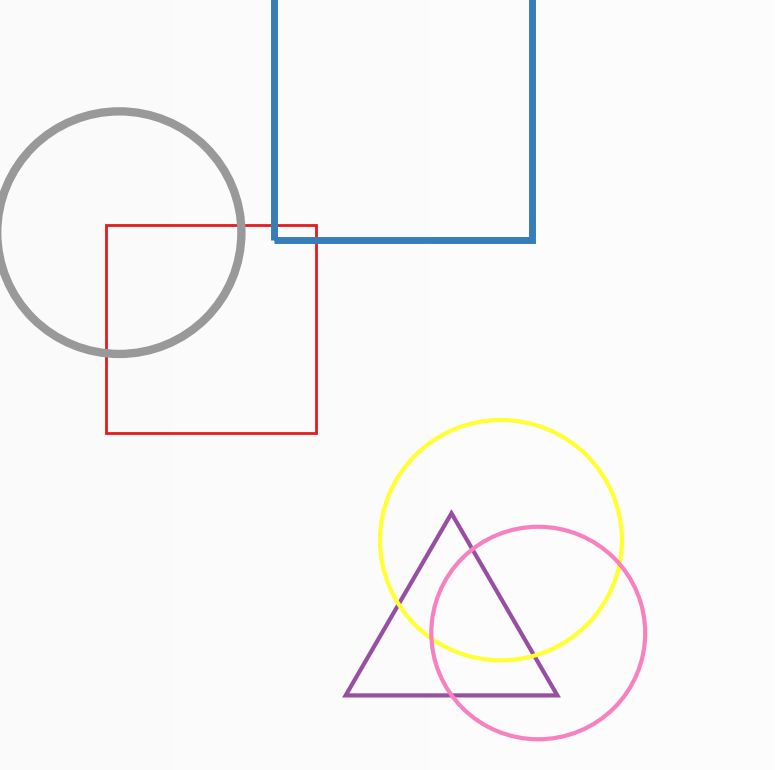[{"shape": "square", "thickness": 1, "radius": 0.68, "center": [0.272, 0.573]}, {"shape": "square", "thickness": 2.5, "radius": 0.83, "center": [0.52, 0.855]}, {"shape": "triangle", "thickness": 1.5, "radius": 0.79, "center": [0.583, 0.176]}, {"shape": "circle", "thickness": 1.5, "radius": 0.78, "center": [0.646, 0.298]}, {"shape": "circle", "thickness": 1.5, "radius": 0.69, "center": [0.695, 0.178]}, {"shape": "circle", "thickness": 3, "radius": 0.79, "center": [0.154, 0.698]}]